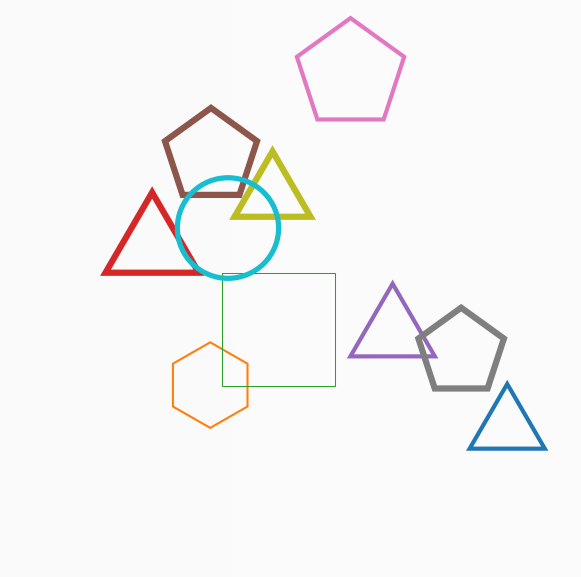[{"shape": "triangle", "thickness": 2, "radius": 0.37, "center": [0.873, 0.26]}, {"shape": "hexagon", "thickness": 1, "radius": 0.37, "center": [0.362, 0.332]}, {"shape": "square", "thickness": 0.5, "radius": 0.49, "center": [0.479, 0.428]}, {"shape": "triangle", "thickness": 3, "radius": 0.46, "center": [0.262, 0.573]}, {"shape": "triangle", "thickness": 2, "radius": 0.42, "center": [0.675, 0.424]}, {"shape": "pentagon", "thickness": 3, "radius": 0.42, "center": [0.363, 0.729]}, {"shape": "pentagon", "thickness": 2, "radius": 0.49, "center": [0.603, 0.871]}, {"shape": "pentagon", "thickness": 3, "radius": 0.39, "center": [0.793, 0.389]}, {"shape": "triangle", "thickness": 3, "radius": 0.38, "center": [0.469, 0.662]}, {"shape": "circle", "thickness": 2.5, "radius": 0.44, "center": [0.392, 0.604]}]